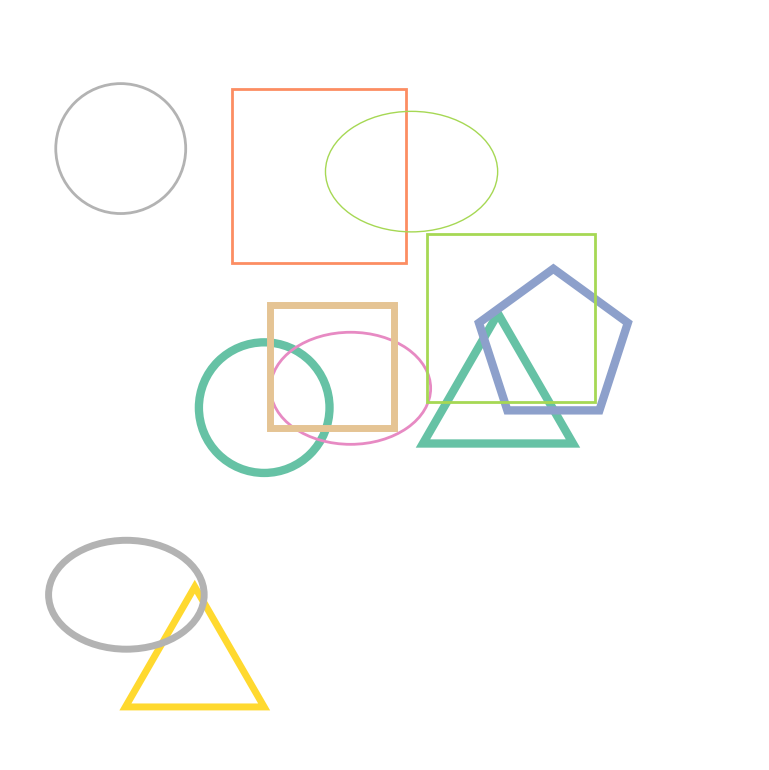[{"shape": "triangle", "thickness": 3, "radius": 0.56, "center": [0.647, 0.48]}, {"shape": "circle", "thickness": 3, "radius": 0.42, "center": [0.343, 0.471]}, {"shape": "square", "thickness": 1, "radius": 0.57, "center": [0.414, 0.771]}, {"shape": "pentagon", "thickness": 3, "radius": 0.51, "center": [0.719, 0.549]}, {"shape": "oval", "thickness": 1, "radius": 0.52, "center": [0.455, 0.496]}, {"shape": "oval", "thickness": 0.5, "radius": 0.56, "center": [0.534, 0.777]}, {"shape": "square", "thickness": 1, "radius": 0.55, "center": [0.664, 0.587]}, {"shape": "triangle", "thickness": 2.5, "radius": 0.52, "center": [0.253, 0.134]}, {"shape": "square", "thickness": 2.5, "radius": 0.4, "center": [0.431, 0.524]}, {"shape": "circle", "thickness": 1, "radius": 0.42, "center": [0.157, 0.807]}, {"shape": "oval", "thickness": 2.5, "radius": 0.51, "center": [0.164, 0.228]}]